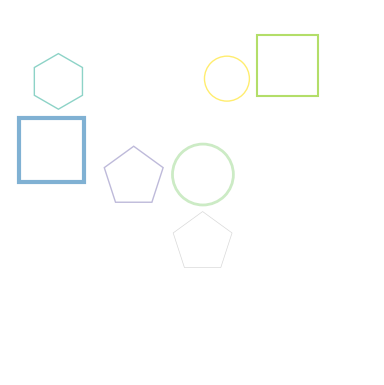[{"shape": "hexagon", "thickness": 1, "radius": 0.36, "center": [0.152, 0.789]}, {"shape": "pentagon", "thickness": 1, "radius": 0.4, "center": [0.347, 0.54]}, {"shape": "square", "thickness": 3, "radius": 0.42, "center": [0.134, 0.61]}, {"shape": "square", "thickness": 1.5, "radius": 0.4, "center": [0.747, 0.83]}, {"shape": "pentagon", "thickness": 0.5, "radius": 0.4, "center": [0.526, 0.37]}, {"shape": "circle", "thickness": 2, "radius": 0.4, "center": [0.527, 0.547]}, {"shape": "circle", "thickness": 1, "radius": 0.29, "center": [0.589, 0.796]}]